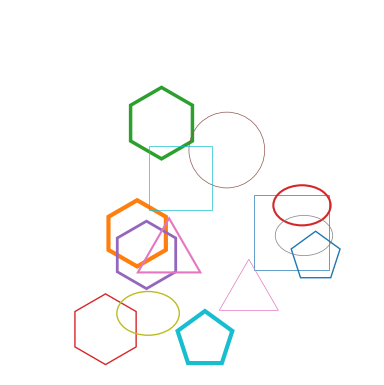[{"shape": "pentagon", "thickness": 1, "radius": 0.33, "center": [0.82, 0.333]}, {"shape": "square", "thickness": 0.5, "radius": 0.49, "center": [0.757, 0.396]}, {"shape": "hexagon", "thickness": 3, "radius": 0.43, "center": [0.356, 0.394]}, {"shape": "hexagon", "thickness": 2.5, "radius": 0.46, "center": [0.42, 0.68]}, {"shape": "hexagon", "thickness": 1, "radius": 0.46, "center": [0.274, 0.145]}, {"shape": "oval", "thickness": 1.5, "radius": 0.37, "center": [0.784, 0.467]}, {"shape": "hexagon", "thickness": 2, "radius": 0.44, "center": [0.38, 0.338]}, {"shape": "circle", "thickness": 0.5, "radius": 0.49, "center": [0.589, 0.61]}, {"shape": "triangle", "thickness": 1.5, "radius": 0.47, "center": [0.439, 0.339]}, {"shape": "triangle", "thickness": 0.5, "radius": 0.44, "center": [0.646, 0.238]}, {"shape": "oval", "thickness": 0.5, "radius": 0.37, "center": [0.789, 0.388]}, {"shape": "oval", "thickness": 1, "radius": 0.41, "center": [0.385, 0.186]}, {"shape": "square", "thickness": 0.5, "radius": 0.41, "center": [0.469, 0.537]}, {"shape": "pentagon", "thickness": 3, "radius": 0.37, "center": [0.532, 0.117]}]